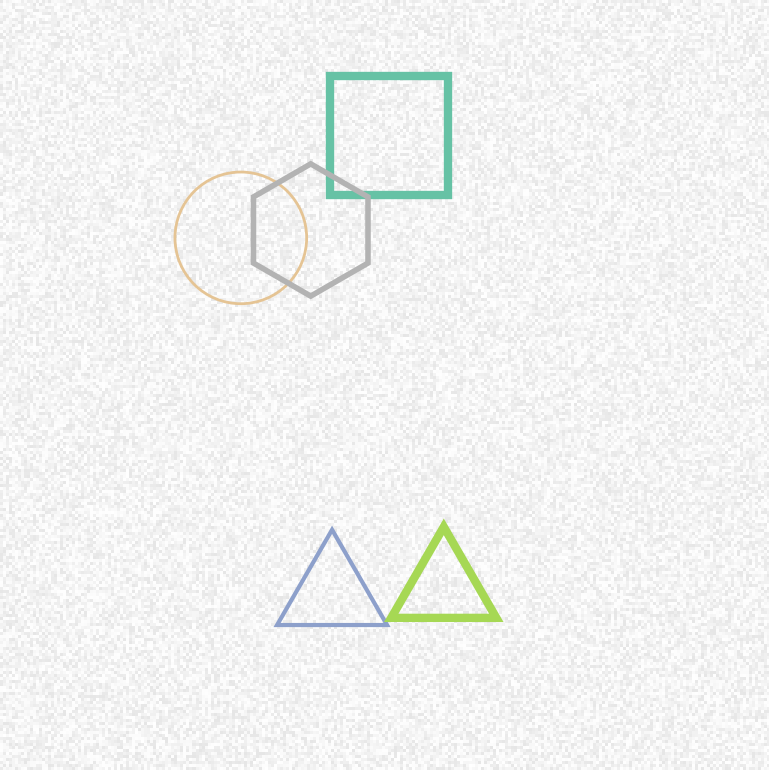[{"shape": "square", "thickness": 3, "radius": 0.39, "center": [0.505, 0.824]}, {"shape": "triangle", "thickness": 1.5, "radius": 0.41, "center": [0.431, 0.23]}, {"shape": "triangle", "thickness": 3, "radius": 0.39, "center": [0.576, 0.237]}, {"shape": "circle", "thickness": 1, "radius": 0.43, "center": [0.313, 0.691]}, {"shape": "hexagon", "thickness": 2, "radius": 0.43, "center": [0.404, 0.701]}]